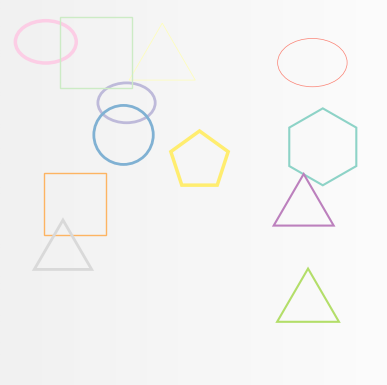[{"shape": "hexagon", "thickness": 1.5, "radius": 0.5, "center": [0.833, 0.619]}, {"shape": "triangle", "thickness": 0.5, "radius": 0.49, "center": [0.419, 0.841]}, {"shape": "oval", "thickness": 2, "radius": 0.37, "center": [0.327, 0.733]}, {"shape": "oval", "thickness": 0.5, "radius": 0.45, "center": [0.806, 0.837]}, {"shape": "circle", "thickness": 2, "radius": 0.38, "center": [0.319, 0.65]}, {"shape": "square", "thickness": 1, "radius": 0.4, "center": [0.194, 0.47]}, {"shape": "triangle", "thickness": 1.5, "radius": 0.46, "center": [0.795, 0.21]}, {"shape": "oval", "thickness": 2.5, "radius": 0.39, "center": [0.118, 0.891]}, {"shape": "triangle", "thickness": 2, "radius": 0.43, "center": [0.162, 0.343]}, {"shape": "triangle", "thickness": 1.5, "radius": 0.45, "center": [0.784, 0.459]}, {"shape": "square", "thickness": 1, "radius": 0.46, "center": [0.247, 0.863]}, {"shape": "pentagon", "thickness": 2.5, "radius": 0.39, "center": [0.515, 0.582]}]